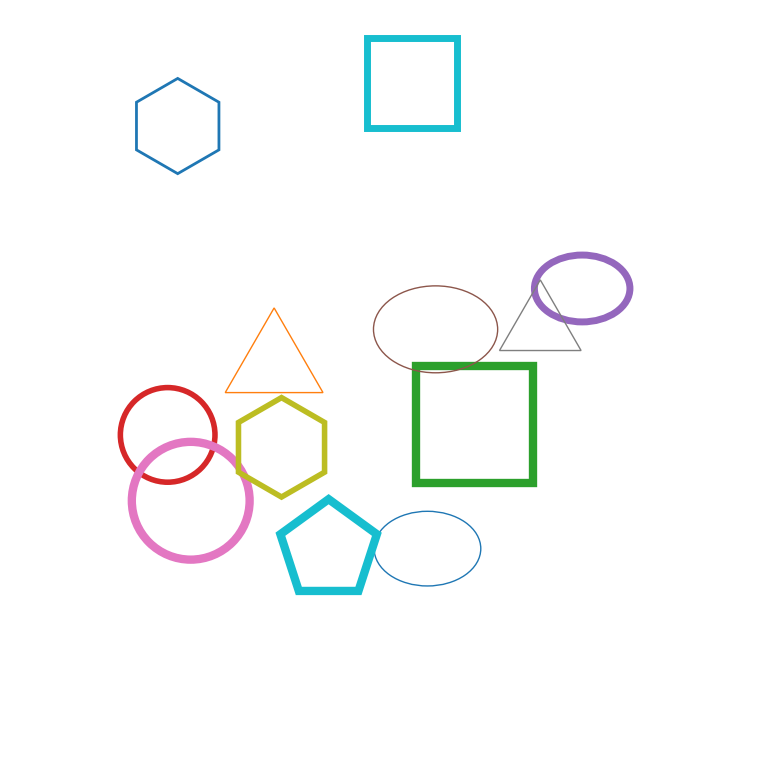[{"shape": "hexagon", "thickness": 1, "radius": 0.31, "center": [0.231, 0.836]}, {"shape": "oval", "thickness": 0.5, "radius": 0.35, "center": [0.555, 0.287]}, {"shape": "triangle", "thickness": 0.5, "radius": 0.37, "center": [0.356, 0.527]}, {"shape": "square", "thickness": 3, "radius": 0.38, "center": [0.617, 0.449]}, {"shape": "circle", "thickness": 2, "radius": 0.31, "center": [0.218, 0.435]}, {"shape": "oval", "thickness": 2.5, "radius": 0.31, "center": [0.756, 0.625]}, {"shape": "oval", "thickness": 0.5, "radius": 0.4, "center": [0.566, 0.572]}, {"shape": "circle", "thickness": 3, "radius": 0.38, "center": [0.248, 0.35]}, {"shape": "triangle", "thickness": 0.5, "radius": 0.31, "center": [0.702, 0.575]}, {"shape": "hexagon", "thickness": 2, "radius": 0.32, "center": [0.366, 0.419]}, {"shape": "pentagon", "thickness": 3, "radius": 0.33, "center": [0.427, 0.286]}, {"shape": "square", "thickness": 2.5, "radius": 0.29, "center": [0.535, 0.892]}]